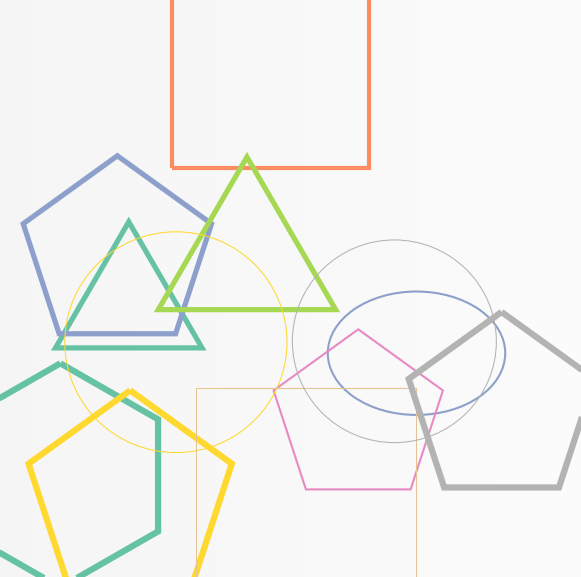[{"shape": "triangle", "thickness": 2.5, "radius": 0.73, "center": [0.222, 0.469]}, {"shape": "hexagon", "thickness": 3, "radius": 0.97, "center": [0.104, 0.176]}, {"shape": "square", "thickness": 2, "radius": 0.85, "center": [0.465, 0.877]}, {"shape": "pentagon", "thickness": 2.5, "radius": 0.85, "center": [0.202, 0.559]}, {"shape": "oval", "thickness": 1, "radius": 0.76, "center": [0.717, 0.387]}, {"shape": "pentagon", "thickness": 1, "radius": 0.77, "center": [0.616, 0.276]}, {"shape": "triangle", "thickness": 2.5, "radius": 0.88, "center": [0.425, 0.551]}, {"shape": "pentagon", "thickness": 3, "radius": 0.92, "center": [0.224, 0.139]}, {"shape": "circle", "thickness": 0.5, "radius": 0.96, "center": [0.303, 0.407]}, {"shape": "square", "thickness": 0.5, "radius": 0.95, "center": [0.527, 0.137]}, {"shape": "circle", "thickness": 0.5, "radius": 0.88, "center": [0.678, 0.408]}, {"shape": "pentagon", "thickness": 3, "radius": 0.84, "center": [0.863, 0.291]}]